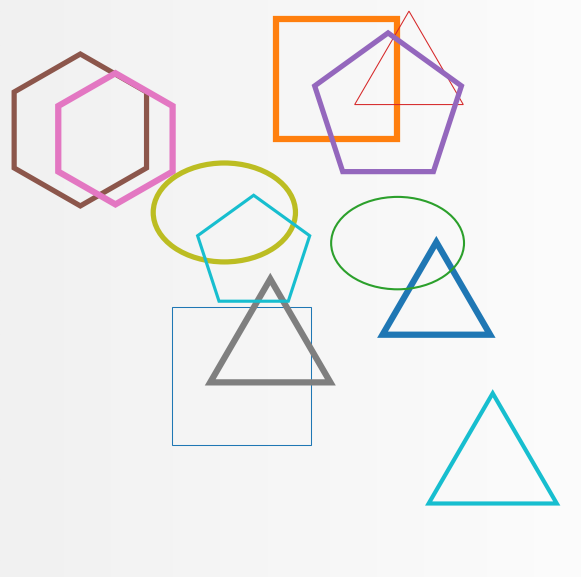[{"shape": "triangle", "thickness": 3, "radius": 0.53, "center": [0.751, 0.473]}, {"shape": "square", "thickness": 0.5, "radius": 0.6, "center": [0.416, 0.347]}, {"shape": "square", "thickness": 3, "radius": 0.52, "center": [0.579, 0.862]}, {"shape": "oval", "thickness": 1, "radius": 0.57, "center": [0.684, 0.578]}, {"shape": "triangle", "thickness": 0.5, "radius": 0.54, "center": [0.704, 0.872]}, {"shape": "pentagon", "thickness": 2.5, "radius": 0.66, "center": [0.668, 0.809]}, {"shape": "hexagon", "thickness": 2.5, "radius": 0.66, "center": [0.138, 0.774]}, {"shape": "hexagon", "thickness": 3, "radius": 0.57, "center": [0.199, 0.759]}, {"shape": "triangle", "thickness": 3, "radius": 0.6, "center": [0.465, 0.397]}, {"shape": "oval", "thickness": 2.5, "radius": 0.61, "center": [0.386, 0.631]}, {"shape": "triangle", "thickness": 2, "radius": 0.64, "center": [0.848, 0.191]}, {"shape": "pentagon", "thickness": 1.5, "radius": 0.51, "center": [0.436, 0.56]}]